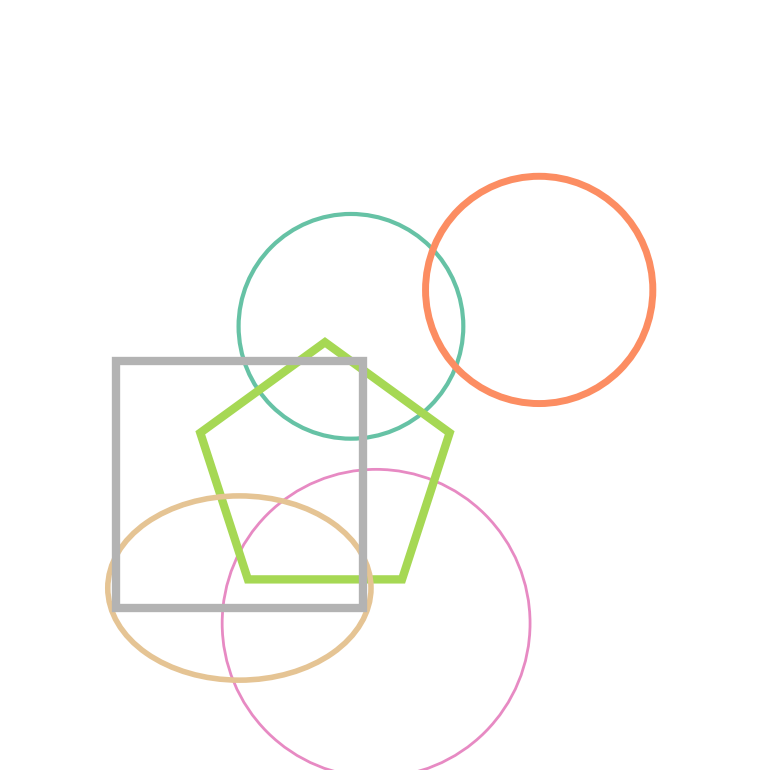[{"shape": "circle", "thickness": 1.5, "radius": 0.73, "center": [0.456, 0.576]}, {"shape": "circle", "thickness": 2.5, "radius": 0.74, "center": [0.7, 0.623]}, {"shape": "circle", "thickness": 1, "radius": 1.0, "center": [0.488, 0.191]}, {"shape": "pentagon", "thickness": 3, "radius": 0.85, "center": [0.422, 0.385]}, {"shape": "oval", "thickness": 2, "radius": 0.85, "center": [0.311, 0.236]}, {"shape": "square", "thickness": 3, "radius": 0.8, "center": [0.311, 0.371]}]